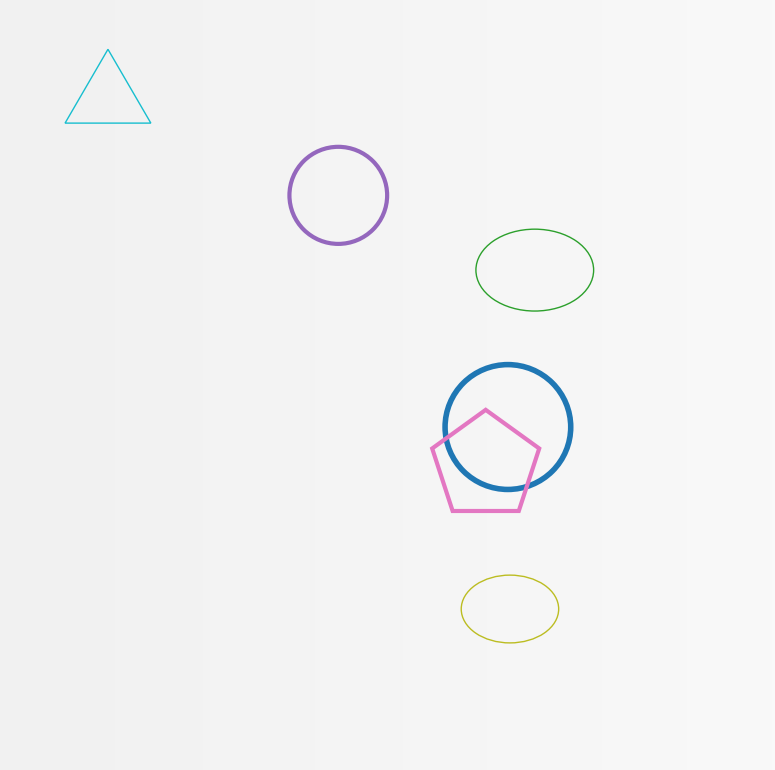[{"shape": "circle", "thickness": 2, "radius": 0.41, "center": [0.655, 0.445]}, {"shape": "oval", "thickness": 0.5, "radius": 0.38, "center": [0.69, 0.649]}, {"shape": "circle", "thickness": 1.5, "radius": 0.32, "center": [0.437, 0.746]}, {"shape": "pentagon", "thickness": 1.5, "radius": 0.36, "center": [0.627, 0.395]}, {"shape": "oval", "thickness": 0.5, "radius": 0.31, "center": [0.658, 0.209]}, {"shape": "triangle", "thickness": 0.5, "radius": 0.32, "center": [0.139, 0.872]}]